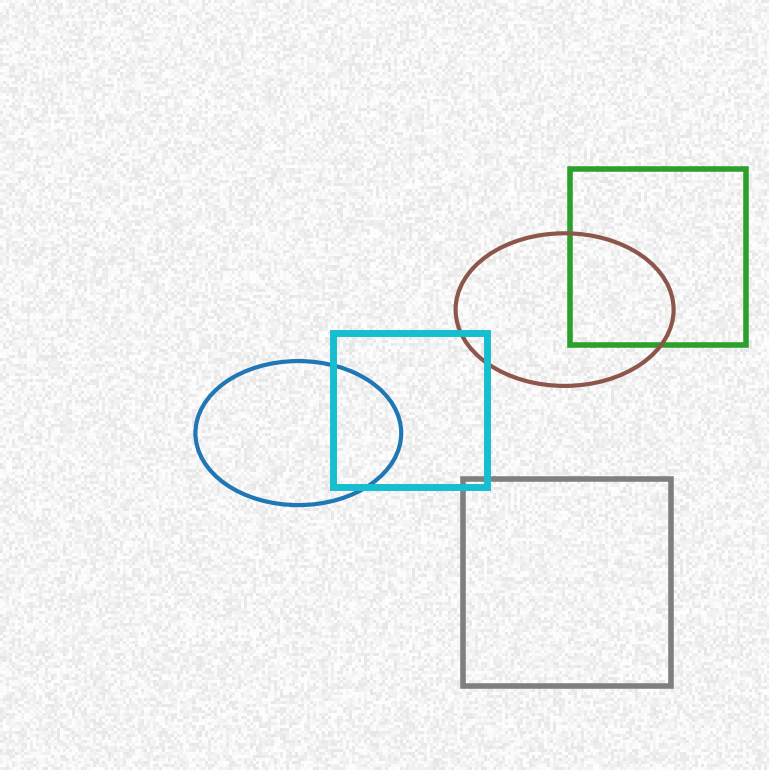[{"shape": "oval", "thickness": 1.5, "radius": 0.67, "center": [0.387, 0.438]}, {"shape": "square", "thickness": 2, "radius": 0.57, "center": [0.854, 0.666]}, {"shape": "oval", "thickness": 1.5, "radius": 0.71, "center": [0.733, 0.598]}, {"shape": "square", "thickness": 2, "radius": 0.67, "center": [0.736, 0.244]}, {"shape": "square", "thickness": 2.5, "radius": 0.5, "center": [0.533, 0.467]}]